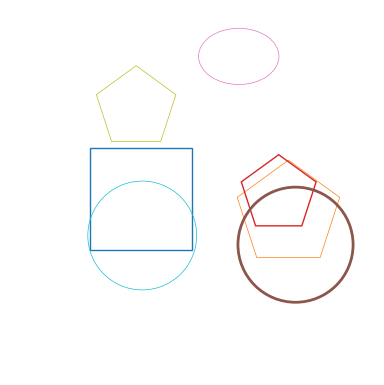[{"shape": "square", "thickness": 1, "radius": 0.66, "center": [0.366, 0.484]}, {"shape": "pentagon", "thickness": 0.5, "radius": 0.7, "center": [0.749, 0.444]}, {"shape": "pentagon", "thickness": 1, "radius": 0.51, "center": [0.724, 0.496]}, {"shape": "circle", "thickness": 2, "radius": 0.75, "center": [0.768, 0.364]}, {"shape": "oval", "thickness": 0.5, "radius": 0.52, "center": [0.62, 0.854]}, {"shape": "pentagon", "thickness": 0.5, "radius": 0.54, "center": [0.354, 0.721]}, {"shape": "circle", "thickness": 0.5, "radius": 0.71, "center": [0.369, 0.388]}]